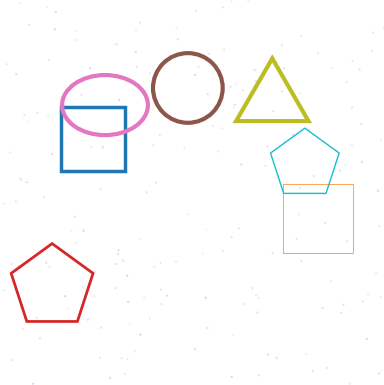[{"shape": "square", "thickness": 2.5, "radius": 0.42, "center": [0.242, 0.639]}, {"shape": "square", "thickness": 0.5, "radius": 0.45, "center": [0.826, 0.432]}, {"shape": "pentagon", "thickness": 2, "radius": 0.56, "center": [0.135, 0.256]}, {"shape": "circle", "thickness": 3, "radius": 0.45, "center": [0.488, 0.772]}, {"shape": "oval", "thickness": 3, "radius": 0.56, "center": [0.273, 0.727]}, {"shape": "triangle", "thickness": 3, "radius": 0.54, "center": [0.707, 0.74]}, {"shape": "pentagon", "thickness": 1, "radius": 0.47, "center": [0.792, 0.573]}]